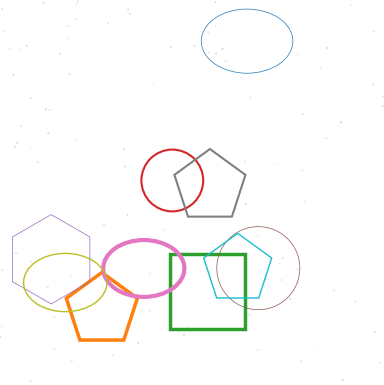[{"shape": "oval", "thickness": 0.5, "radius": 0.59, "center": [0.642, 0.893]}, {"shape": "pentagon", "thickness": 2.5, "radius": 0.49, "center": [0.265, 0.195]}, {"shape": "square", "thickness": 2.5, "radius": 0.49, "center": [0.54, 0.242]}, {"shape": "circle", "thickness": 1.5, "radius": 0.4, "center": [0.448, 0.531]}, {"shape": "hexagon", "thickness": 0.5, "radius": 0.58, "center": [0.133, 0.327]}, {"shape": "circle", "thickness": 0.5, "radius": 0.54, "center": [0.671, 0.303]}, {"shape": "oval", "thickness": 3, "radius": 0.53, "center": [0.374, 0.303]}, {"shape": "pentagon", "thickness": 1.5, "radius": 0.49, "center": [0.545, 0.516]}, {"shape": "oval", "thickness": 1, "radius": 0.54, "center": [0.169, 0.266]}, {"shape": "pentagon", "thickness": 1, "radius": 0.46, "center": [0.617, 0.301]}]